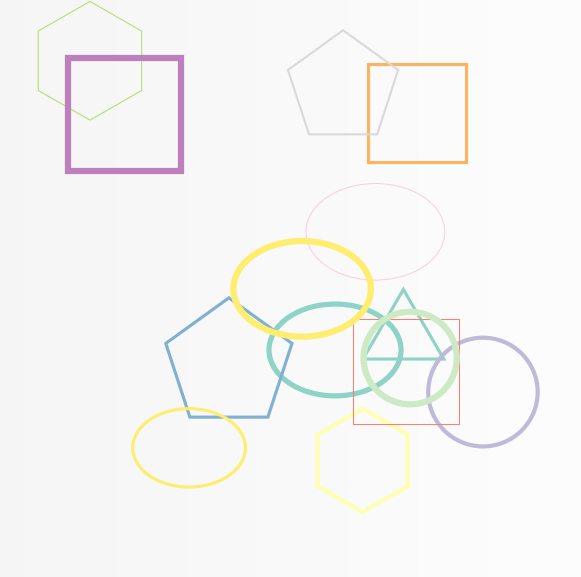[{"shape": "triangle", "thickness": 1.5, "radius": 0.4, "center": [0.694, 0.418]}, {"shape": "oval", "thickness": 2.5, "radius": 0.57, "center": [0.576, 0.393]}, {"shape": "hexagon", "thickness": 2, "radius": 0.45, "center": [0.624, 0.202]}, {"shape": "circle", "thickness": 2, "radius": 0.47, "center": [0.831, 0.32]}, {"shape": "square", "thickness": 0.5, "radius": 0.45, "center": [0.699, 0.356]}, {"shape": "pentagon", "thickness": 1.5, "radius": 0.57, "center": [0.394, 0.369]}, {"shape": "square", "thickness": 1.5, "radius": 0.42, "center": [0.717, 0.804]}, {"shape": "hexagon", "thickness": 0.5, "radius": 0.51, "center": [0.155, 0.894]}, {"shape": "oval", "thickness": 0.5, "radius": 0.6, "center": [0.646, 0.598]}, {"shape": "pentagon", "thickness": 1, "radius": 0.5, "center": [0.59, 0.847]}, {"shape": "square", "thickness": 3, "radius": 0.49, "center": [0.214, 0.801]}, {"shape": "circle", "thickness": 3, "radius": 0.4, "center": [0.706, 0.379]}, {"shape": "oval", "thickness": 1.5, "radius": 0.48, "center": [0.325, 0.224]}, {"shape": "oval", "thickness": 3, "radius": 0.59, "center": [0.52, 0.499]}]